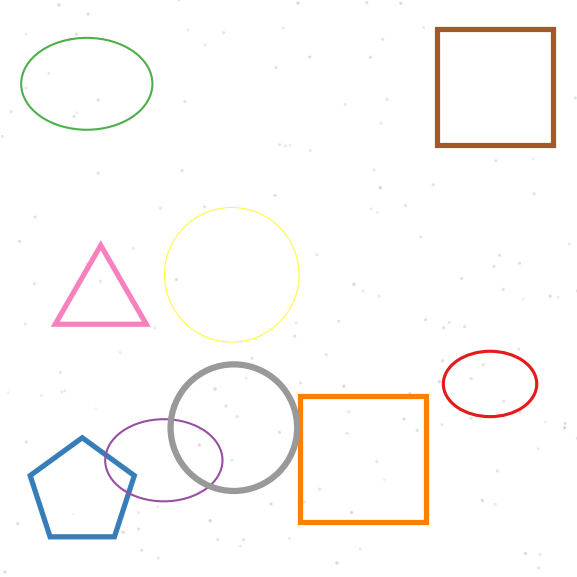[{"shape": "oval", "thickness": 1.5, "radius": 0.4, "center": [0.849, 0.334]}, {"shape": "pentagon", "thickness": 2.5, "radius": 0.47, "center": [0.142, 0.146]}, {"shape": "oval", "thickness": 1, "radius": 0.57, "center": [0.15, 0.854]}, {"shape": "oval", "thickness": 1, "radius": 0.51, "center": [0.284, 0.202]}, {"shape": "square", "thickness": 2.5, "radius": 0.55, "center": [0.629, 0.205]}, {"shape": "circle", "thickness": 0.5, "radius": 0.58, "center": [0.401, 0.523]}, {"shape": "square", "thickness": 2.5, "radius": 0.5, "center": [0.858, 0.848]}, {"shape": "triangle", "thickness": 2.5, "radius": 0.46, "center": [0.174, 0.483]}, {"shape": "circle", "thickness": 3, "radius": 0.55, "center": [0.405, 0.259]}]